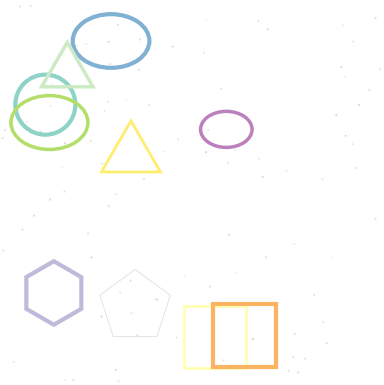[{"shape": "circle", "thickness": 3, "radius": 0.39, "center": [0.118, 0.728]}, {"shape": "square", "thickness": 2, "radius": 0.4, "center": [0.558, 0.125]}, {"shape": "hexagon", "thickness": 3, "radius": 0.41, "center": [0.14, 0.239]}, {"shape": "oval", "thickness": 3, "radius": 0.5, "center": [0.288, 0.894]}, {"shape": "square", "thickness": 3, "radius": 0.41, "center": [0.636, 0.13]}, {"shape": "oval", "thickness": 2.5, "radius": 0.5, "center": [0.128, 0.682]}, {"shape": "pentagon", "thickness": 0.5, "radius": 0.48, "center": [0.351, 0.204]}, {"shape": "oval", "thickness": 2.5, "radius": 0.33, "center": [0.588, 0.664]}, {"shape": "triangle", "thickness": 2.5, "radius": 0.38, "center": [0.175, 0.813]}, {"shape": "triangle", "thickness": 2, "radius": 0.44, "center": [0.34, 0.598]}]